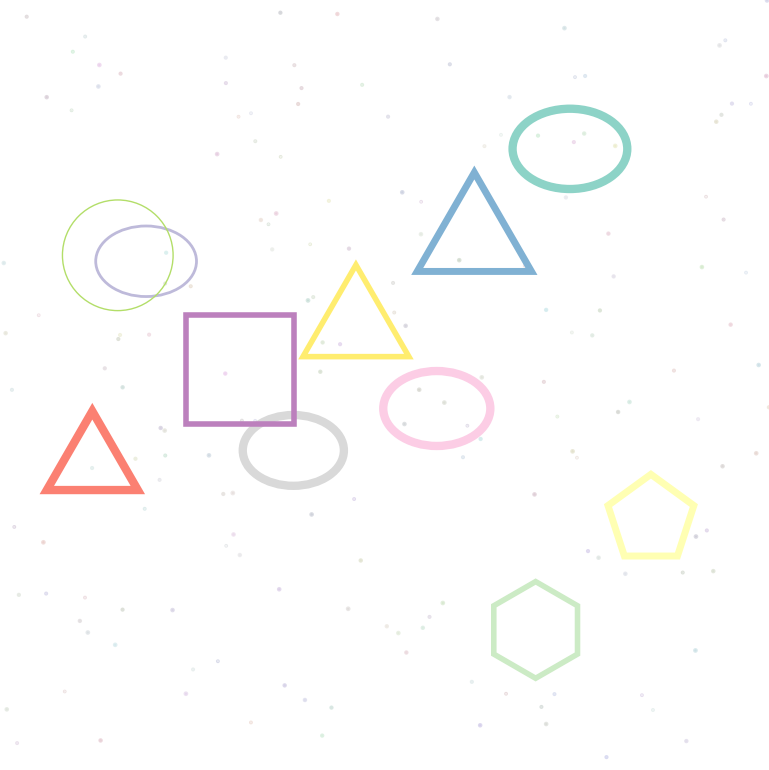[{"shape": "oval", "thickness": 3, "radius": 0.37, "center": [0.74, 0.807]}, {"shape": "pentagon", "thickness": 2.5, "radius": 0.29, "center": [0.845, 0.325]}, {"shape": "oval", "thickness": 1, "radius": 0.33, "center": [0.19, 0.661]}, {"shape": "triangle", "thickness": 3, "radius": 0.34, "center": [0.12, 0.398]}, {"shape": "triangle", "thickness": 2.5, "radius": 0.43, "center": [0.616, 0.69]}, {"shape": "circle", "thickness": 0.5, "radius": 0.36, "center": [0.153, 0.668]}, {"shape": "oval", "thickness": 3, "radius": 0.35, "center": [0.567, 0.469]}, {"shape": "oval", "thickness": 3, "radius": 0.33, "center": [0.381, 0.415]}, {"shape": "square", "thickness": 2, "radius": 0.35, "center": [0.312, 0.52]}, {"shape": "hexagon", "thickness": 2, "radius": 0.31, "center": [0.696, 0.182]}, {"shape": "triangle", "thickness": 2, "radius": 0.4, "center": [0.462, 0.577]}]